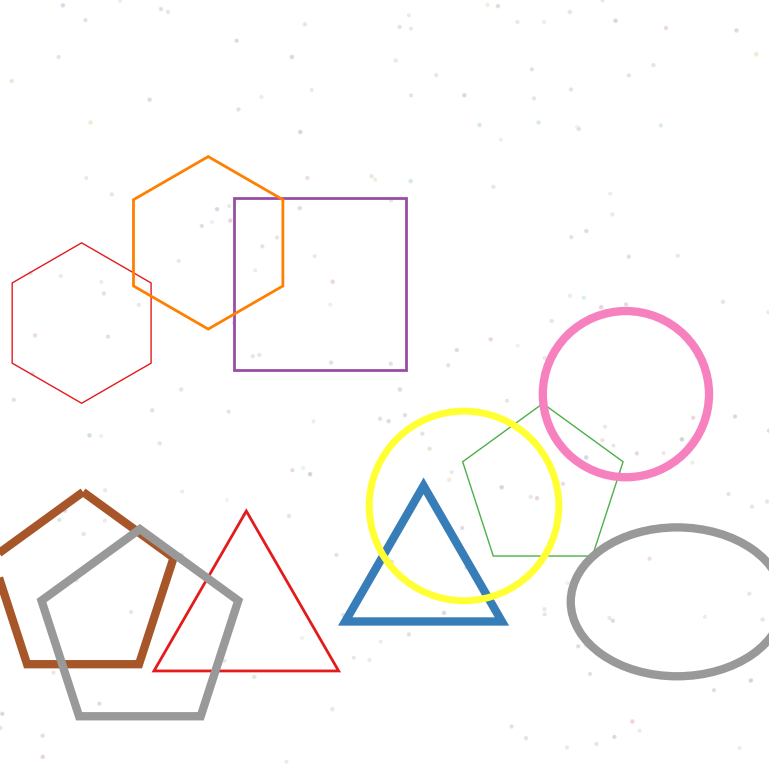[{"shape": "hexagon", "thickness": 0.5, "radius": 0.52, "center": [0.106, 0.58]}, {"shape": "triangle", "thickness": 1, "radius": 0.69, "center": [0.32, 0.198]}, {"shape": "triangle", "thickness": 3, "radius": 0.59, "center": [0.55, 0.252]}, {"shape": "pentagon", "thickness": 0.5, "radius": 0.55, "center": [0.705, 0.366]}, {"shape": "square", "thickness": 1, "radius": 0.56, "center": [0.416, 0.631]}, {"shape": "hexagon", "thickness": 1, "radius": 0.56, "center": [0.27, 0.685]}, {"shape": "circle", "thickness": 2.5, "radius": 0.62, "center": [0.603, 0.343]}, {"shape": "pentagon", "thickness": 3, "radius": 0.62, "center": [0.108, 0.237]}, {"shape": "circle", "thickness": 3, "radius": 0.54, "center": [0.813, 0.488]}, {"shape": "pentagon", "thickness": 3, "radius": 0.67, "center": [0.182, 0.178]}, {"shape": "oval", "thickness": 3, "radius": 0.69, "center": [0.879, 0.218]}]